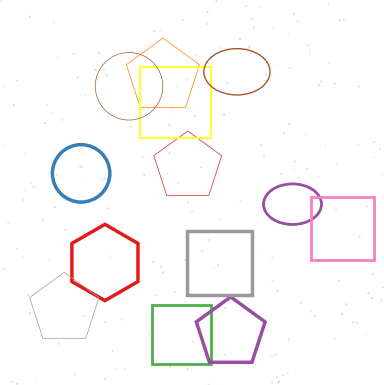[{"shape": "hexagon", "thickness": 2.5, "radius": 0.5, "center": [0.273, 0.318]}, {"shape": "pentagon", "thickness": 0.5, "radius": 0.46, "center": [0.488, 0.567]}, {"shape": "circle", "thickness": 2.5, "radius": 0.37, "center": [0.211, 0.55]}, {"shape": "square", "thickness": 2, "radius": 0.38, "center": [0.472, 0.131]}, {"shape": "pentagon", "thickness": 2.5, "radius": 0.47, "center": [0.599, 0.135]}, {"shape": "oval", "thickness": 2, "radius": 0.38, "center": [0.76, 0.47]}, {"shape": "pentagon", "thickness": 0.5, "radius": 0.5, "center": [0.423, 0.801]}, {"shape": "square", "thickness": 1.5, "radius": 0.46, "center": [0.455, 0.735]}, {"shape": "circle", "thickness": 0.5, "radius": 0.44, "center": [0.335, 0.776]}, {"shape": "oval", "thickness": 1, "radius": 0.43, "center": [0.615, 0.814]}, {"shape": "square", "thickness": 2, "radius": 0.41, "center": [0.889, 0.406]}, {"shape": "pentagon", "thickness": 0.5, "radius": 0.47, "center": [0.167, 0.198]}, {"shape": "square", "thickness": 2.5, "radius": 0.42, "center": [0.57, 0.317]}]